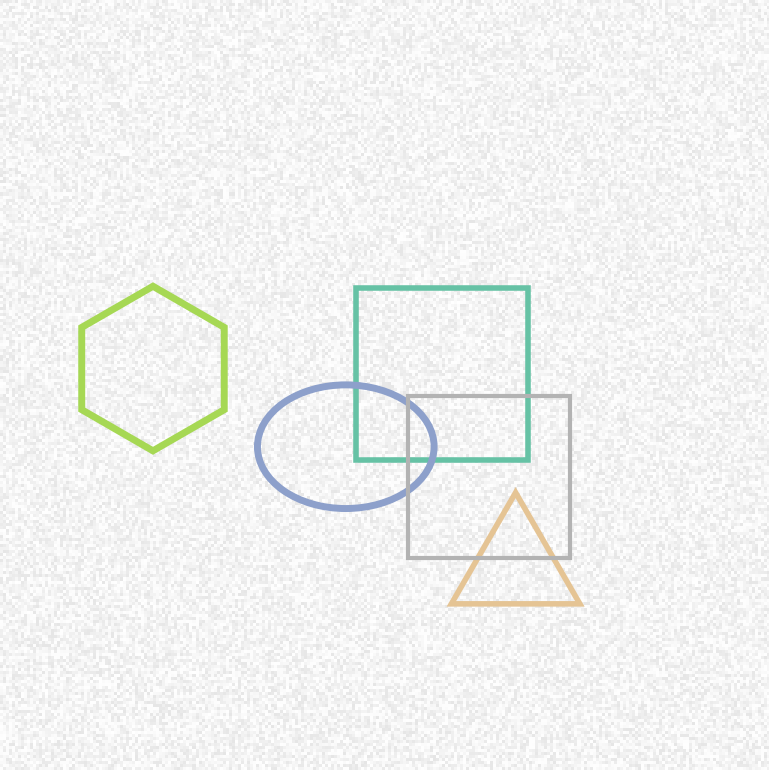[{"shape": "square", "thickness": 2, "radius": 0.56, "center": [0.574, 0.514]}, {"shape": "oval", "thickness": 2.5, "radius": 0.57, "center": [0.449, 0.42]}, {"shape": "hexagon", "thickness": 2.5, "radius": 0.53, "center": [0.199, 0.521]}, {"shape": "triangle", "thickness": 2, "radius": 0.48, "center": [0.67, 0.264]}, {"shape": "square", "thickness": 1.5, "radius": 0.53, "center": [0.636, 0.38]}]